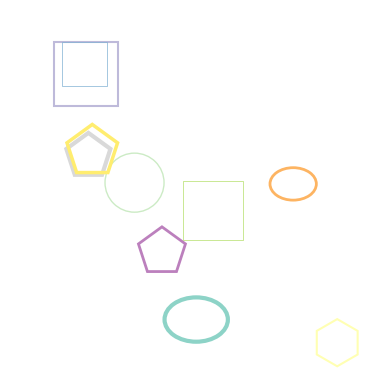[{"shape": "oval", "thickness": 3, "radius": 0.41, "center": [0.51, 0.17]}, {"shape": "hexagon", "thickness": 1.5, "radius": 0.31, "center": [0.876, 0.11]}, {"shape": "square", "thickness": 1.5, "radius": 0.41, "center": [0.223, 0.808]}, {"shape": "square", "thickness": 0.5, "radius": 0.29, "center": [0.22, 0.835]}, {"shape": "oval", "thickness": 2, "radius": 0.3, "center": [0.761, 0.522]}, {"shape": "square", "thickness": 0.5, "radius": 0.38, "center": [0.553, 0.454]}, {"shape": "pentagon", "thickness": 3, "radius": 0.3, "center": [0.23, 0.595]}, {"shape": "pentagon", "thickness": 2, "radius": 0.32, "center": [0.421, 0.347]}, {"shape": "circle", "thickness": 1, "radius": 0.38, "center": [0.349, 0.526]}, {"shape": "pentagon", "thickness": 2.5, "radius": 0.35, "center": [0.24, 0.608]}]